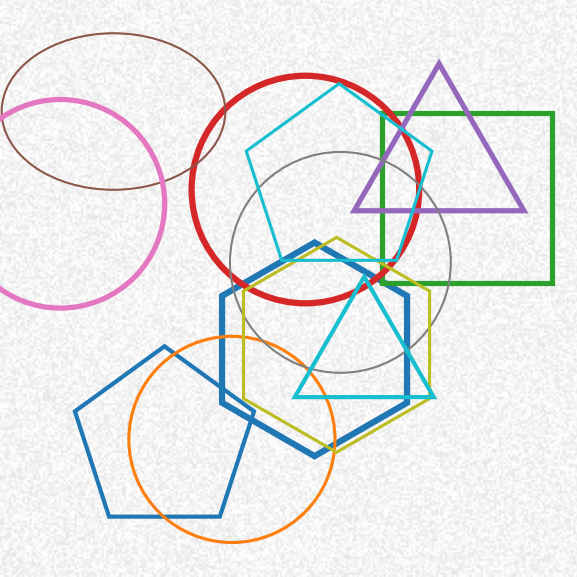[{"shape": "hexagon", "thickness": 3, "radius": 0.92, "center": [0.545, 0.394]}, {"shape": "pentagon", "thickness": 2, "radius": 0.82, "center": [0.285, 0.236]}, {"shape": "circle", "thickness": 1.5, "radius": 0.89, "center": [0.402, 0.238]}, {"shape": "square", "thickness": 2.5, "radius": 0.74, "center": [0.808, 0.656]}, {"shape": "circle", "thickness": 3, "radius": 0.99, "center": [0.529, 0.671]}, {"shape": "triangle", "thickness": 2.5, "radius": 0.85, "center": [0.76, 0.719]}, {"shape": "oval", "thickness": 1, "radius": 0.97, "center": [0.197, 0.806]}, {"shape": "circle", "thickness": 2.5, "radius": 0.9, "center": [0.105, 0.646]}, {"shape": "circle", "thickness": 1, "radius": 0.96, "center": [0.589, 0.545]}, {"shape": "hexagon", "thickness": 1.5, "radius": 0.93, "center": [0.583, 0.402]}, {"shape": "triangle", "thickness": 2, "radius": 0.69, "center": [0.631, 0.381]}, {"shape": "pentagon", "thickness": 1.5, "radius": 0.85, "center": [0.587, 0.685]}]